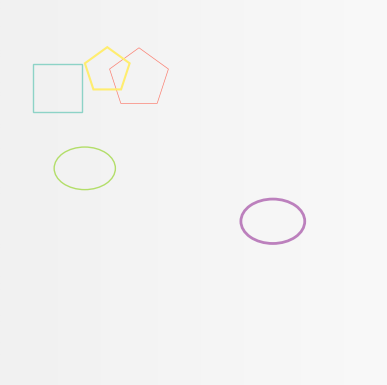[{"shape": "square", "thickness": 1, "radius": 0.31, "center": [0.148, 0.772]}, {"shape": "pentagon", "thickness": 0.5, "radius": 0.4, "center": [0.359, 0.796]}, {"shape": "oval", "thickness": 1, "radius": 0.4, "center": [0.219, 0.563]}, {"shape": "oval", "thickness": 2, "radius": 0.41, "center": [0.704, 0.425]}, {"shape": "pentagon", "thickness": 1.5, "radius": 0.3, "center": [0.277, 0.817]}]